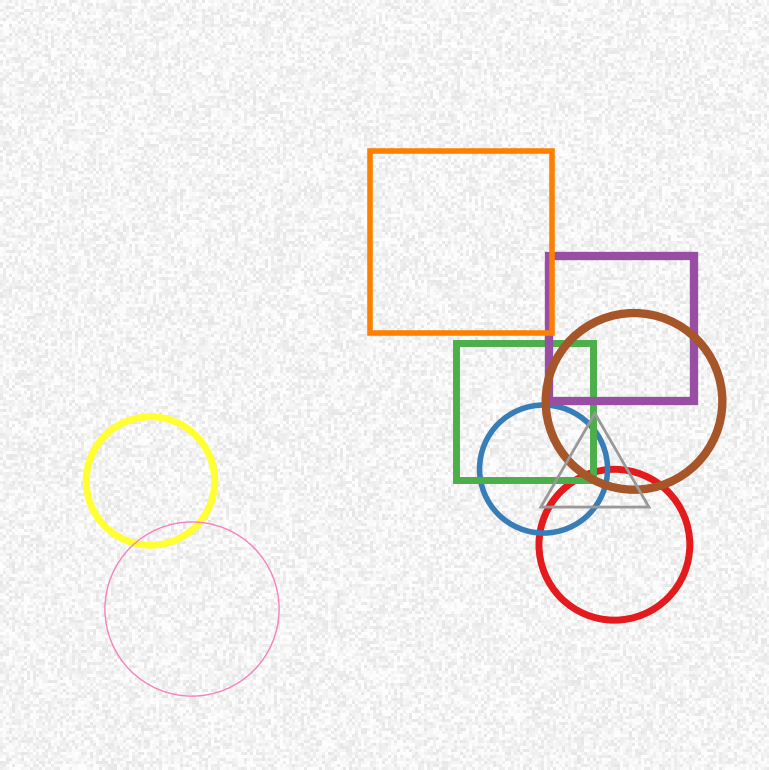[{"shape": "circle", "thickness": 2.5, "radius": 0.49, "center": [0.798, 0.293]}, {"shape": "circle", "thickness": 2, "radius": 0.42, "center": [0.706, 0.391]}, {"shape": "square", "thickness": 2.5, "radius": 0.44, "center": [0.681, 0.466]}, {"shape": "square", "thickness": 3, "radius": 0.47, "center": [0.807, 0.574]}, {"shape": "square", "thickness": 2, "radius": 0.59, "center": [0.599, 0.686]}, {"shape": "circle", "thickness": 2.5, "radius": 0.42, "center": [0.195, 0.375]}, {"shape": "circle", "thickness": 3, "radius": 0.57, "center": [0.823, 0.479]}, {"shape": "circle", "thickness": 0.5, "radius": 0.57, "center": [0.249, 0.209]}, {"shape": "triangle", "thickness": 1, "radius": 0.41, "center": [0.773, 0.382]}]